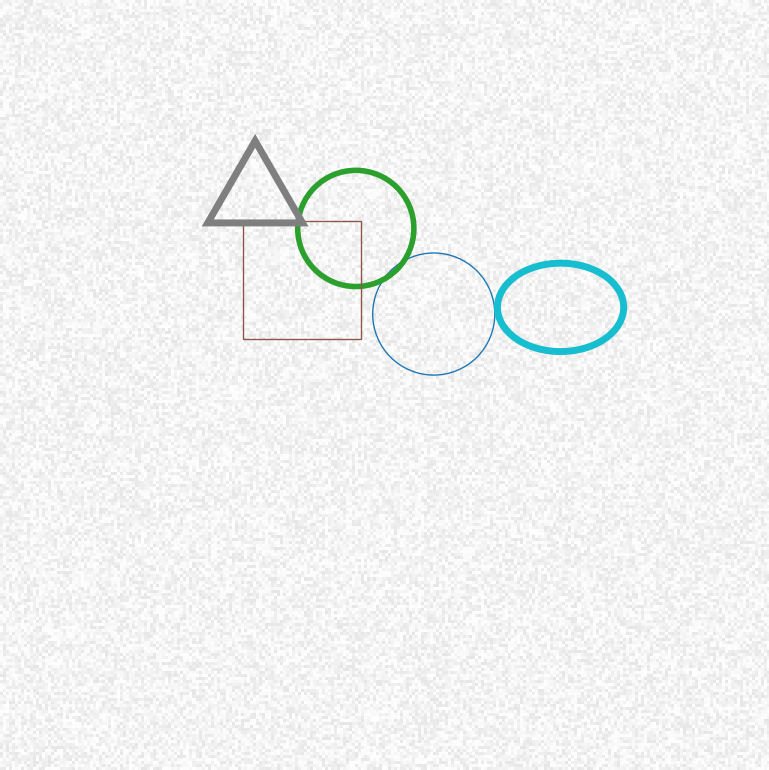[{"shape": "circle", "thickness": 0.5, "radius": 0.4, "center": [0.563, 0.592]}, {"shape": "circle", "thickness": 2, "radius": 0.38, "center": [0.462, 0.703]}, {"shape": "square", "thickness": 0.5, "radius": 0.38, "center": [0.392, 0.637]}, {"shape": "triangle", "thickness": 2.5, "radius": 0.36, "center": [0.331, 0.746]}, {"shape": "oval", "thickness": 2.5, "radius": 0.41, "center": [0.728, 0.601]}]